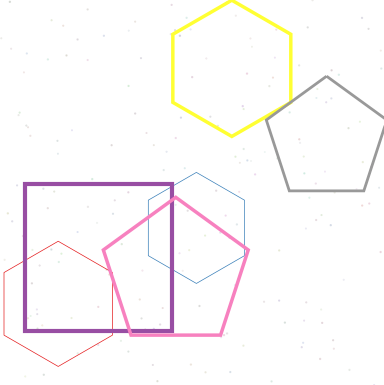[{"shape": "hexagon", "thickness": 0.5, "radius": 0.81, "center": [0.151, 0.211]}, {"shape": "hexagon", "thickness": 0.5, "radius": 0.72, "center": [0.51, 0.408]}, {"shape": "square", "thickness": 3, "radius": 0.96, "center": [0.257, 0.33]}, {"shape": "hexagon", "thickness": 2.5, "radius": 0.88, "center": [0.602, 0.823]}, {"shape": "pentagon", "thickness": 2.5, "radius": 0.99, "center": [0.457, 0.29]}, {"shape": "pentagon", "thickness": 2, "radius": 0.82, "center": [0.848, 0.637]}]